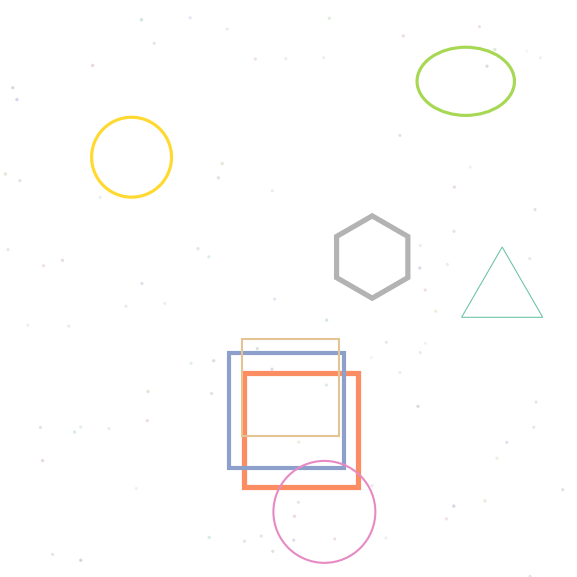[{"shape": "triangle", "thickness": 0.5, "radius": 0.41, "center": [0.87, 0.49]}, {"shape": "square", "thickness": 2.5, "radius": 0.49, "center": [0.522, 0.255]}, {"shape": "square", "thickness": 2, "radius": 0.5, "center": [0.497, 0.288]}, {"shape": "circle", "thickness": 1, "radius": 0.44, "center": [0.562, 0.113]}, {"shape": "oval", "thickness": 1.5, "radius": 0.42, "center": [0.806, 0.858]}, {"shape": "circle", "thickness": 1.5, "radius": 0.35, "center": [0.228, 0.727]}, {"shape": "square", "thickness": 1, "radius": 0.42, "center": [0.504, 0.329]}, {"shape": "hexagon", "thickness": 2.5, "radius": 0.36, "center": [0.645, 0.554]}]